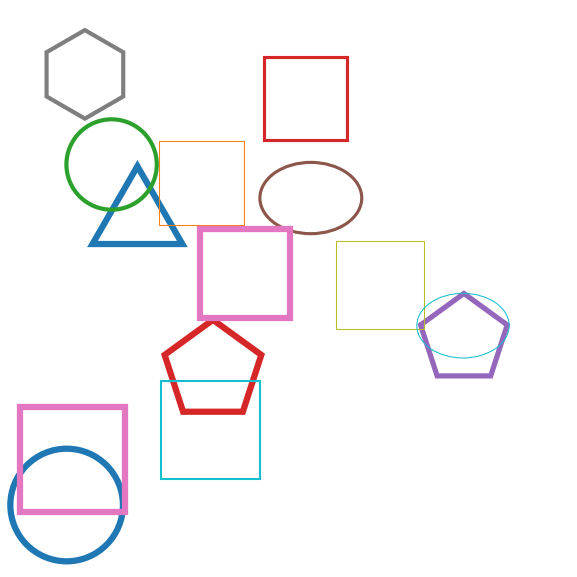[{"shape": "circle", "thickness": 3, "radius": 0.49, "center": [0.115, 0.125]}, {"shape": "triangle", "thickness": 3, "radius": 0.45, "center": [0.238, 0.621]}, {"shape": "square", "thickness": 0.5, "radius": 0.37, "center": [0.349, 0.682]}, {"shape": "circle", "thickness": 2, "radius": 0.39, "center": [0.193, 0.714]}, {"shape": "pentagon", "thickness": 3, "radius": 0.44, "center": [0.369, 0.357]}, {"shape": "square", "thickness": 1.5, "radius": 0.36, "center": [0.529, 0.829]}, {"shape": "pentagon", "thickness": 2.5, "radius": 0.39, "center": [0.803, 0.412]}, {"shape": "oval", "thickness": 1.5, "radius": 0.44, "center": [0.538, 0.656]}, {"shape": "square", "thickness": 3, "radius": 0.39, "center": [0.424, 0.525]}, {"shape": "square", "thickness": 3, "radius": 0.46, "center": [0.125, 0.204]}, {"shape": "hexagon", "thickness": 2, "radius": 0.38, "center": [0.147, 0.87]}, {"shape": "square", "thickness": 0.5, "radius": 0.38, "center": [0.658, 0.506]}, {"shape": "oval", "thickness": 0.5, "radius": 0.4, "center": [0.802, 0.435]}, {"shape": "square", "thickness": 1, "radius": 0.43, "center": [0.364, 0.254]}]